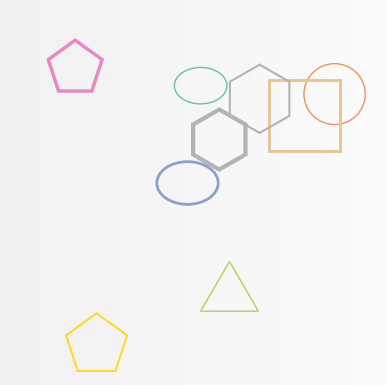[{"shape": "oval", "thickness": 1, "radius": 0.34, "center": [0.518, 0.778]}, {"shape": "circle", "thickness": 1, "radius": 0.4, "center": [0.863, 0.756]}, {"shape": "oval", "thickness": 2, "radius": 0.4, "center": [0.484, 0.525]}, {"shape": "pentagon", "thickness": 2.5, "radius": 0.37, "center": [0.194, 0.823]}, {"shape": "triangle", "thickness": 1, "radius": 0.43, "center": [0.592, 0.235]}, {"shape": "pentagon", "thickness": 1.5, "radius": 0.41, "center": [0.249, 0.103]}, {"shape": "square", "thickness": 2, "radius": 0.46, "center": [0.787, 0.7]}, {"shape": "hexagon", "thickness": 1.5, "radius": 0.44, "center": [0.67, 0.743]}, {"shape": "hexagon", "thickness": 3, "radius": 0.39, "center": [0.566, 0.638]}]